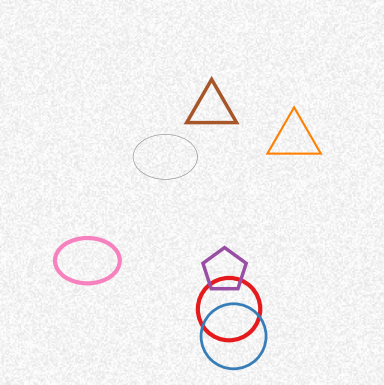[{"shape": "circle", "thickness": 3, "radius": 0.41, "center": [0.595, 0.197]}, {"shape": "circle", "thickness": 2, "radius": 0.42, "center": [0.607, 0.127]}, {"shape": "pentagon", "thickness": 2.5, "radius": 0.3, "center": [0.583, 0.298]}, {"shape": "triangle", "thickness": 1.5, "radius": 0.4, "center": [0.764, 0.641]}, {"shape": "triangle", "thickness": 2.5, "radius": 0.37, "center": [0.55, 0.719]}, {"shape": "oval", "thickness": 3, "radius": 0.42, "center": [0.227, 0.323]}, {"shape": "oval", "thickness": 0.5, "radius": 0.42, "center": [0.429, 0.593]}]